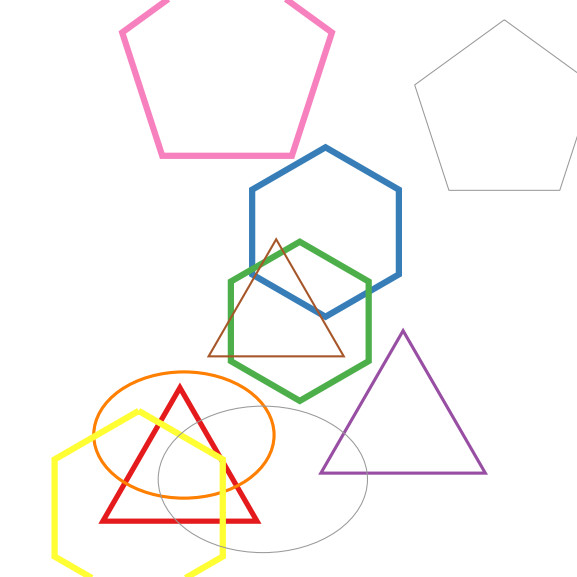[{"shape": "triangle", "thickness": 2.5, "radius": 0.77, "center": [0.312, 0.174]}, {"shape": "hexagon", "thickness": 3, "radius": 0.73, "center": [0.564, 0.597]}, {"shape": "hexagon", "thickness": 3, "radius": 0.69, "center": [0.519, 0.443]}, {"shape": "triangle", "thickness": 1.5, "radius": 0.82, "center": [0.698, 0.262]}, {"shape": "oval", "thickness": 1.5, "radius": 0.78, "center": [0.318, 0.246]}, {"shape": "hexagon", "thickness": 3, "radius": 0.84, "center": [0.24, 0.12]}, {"shape": "triangle", "thickness": 1, "radius": 0.68, "center": [0.478, 0.45]}, {"shape": "pentagon", "thickness": 3, "radius": 0.95, "center": [0.393, 0.884]}, {"shape": "oval", "thickness": 0.5, "radius": 0.91, "center": [0.455, 0.169]}, {"shape": "pentagon", "thickness": 0.5, "radius": 0.82, "center": [0.873, 0.802]}]